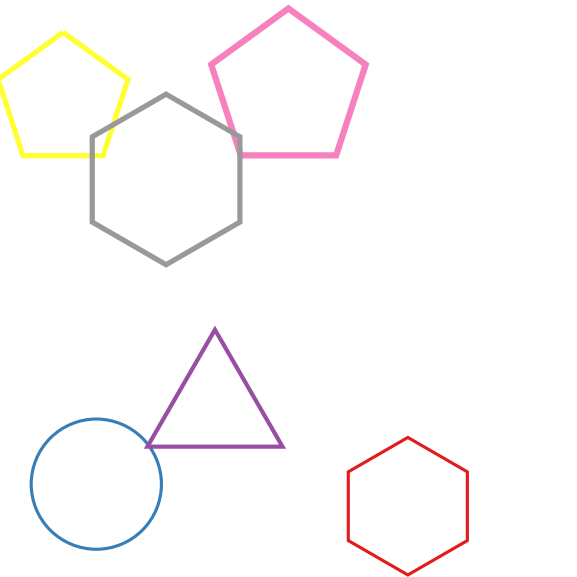[{"shape": "hexagon", "thickness": 1.5, "radius": 0.6, "center": [0.706, 0.123]}, {"shape": "circle", "thickness": 1.5, "radius": 0.56, "center": [0.167, 0.161]}, {"shape": "triangle", "thickness": 2, "radius": 0.68, "center": [0.372, 0.293]}, {"shape": "pentagon", "thickness": 2.5, "radius": 0.59, "center": [0.109, 0.825]}, {"shape": "pentagon", "thickness": 3, "radius": 0.7, "center": [0.499, 0.844]}, {"shape": "hexagon", "thickness": 2.5, "radius": 0.74, "center": [0.288, 0.688]}]